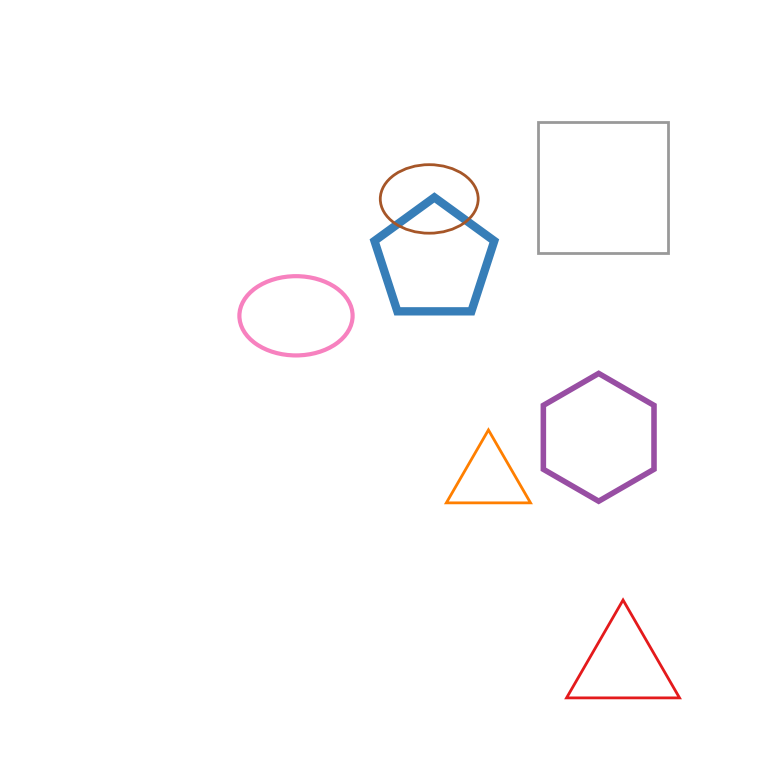[{"shape": "triangle", "thickness": 1, "radius": 0.42, "center": [0.809, 0.136]}, {"shape": "pentagon", "thickness": 3, "radius": 0.41, "center": [0.564, 0.662]}, {"shape": "hexagon", "thickness": 2, "radius": 0.41, "center": [0.778, 0.432]}, {"shape": "triangle", "thickness": 1, "radius": 0.32, "center": [0.634, 0.378]}, {"shape": "oval", "thickness": 1, "radius": 0.32, "center": [0.557, 0.742]}, {"shape": "oval", "thickness": 1.5, "radius": 0.37, "center": [0.384, 0.59]}, {"shape": "square", "thickness": 1, "radius": 0.42, "center": [0.783, 0.756]}]